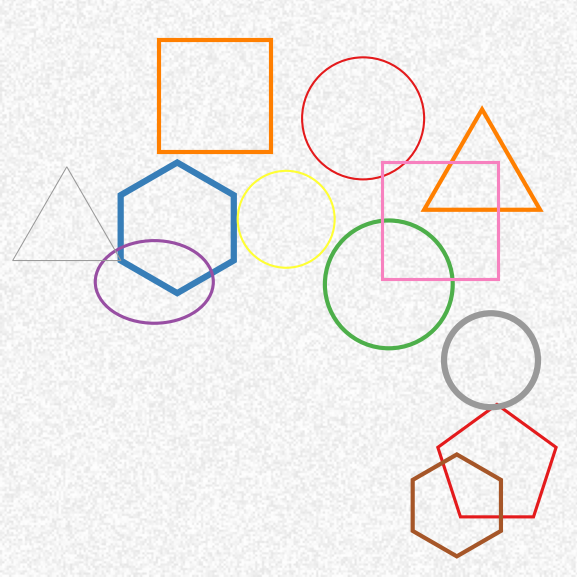[{"shape": "pentagon", "thickness": 1.5, "radius": 0.54, "center": [0.861, 0.191]}, {"shape": "circle", "thickness": 1, "radius": 0.53, "center": [0.629, 0.794]}, {"shape": "hexagon", "thickness": 3, "radius": 0.57, "center": [0.307, 0.605]}, {"shape": "circle", "thickness": 2, "radius": 0.55, "center": [0.673, 0.507]}, {"shape": "oval", "thickness": 1.5, "radius": 0.51, "center": [0.267, 0.511]}, {"shape": "triangle", "thickness": 2, "radius": 0.58, "center": [0.835, 0.694]}, {"shape": "square", "thickness": 2, "radius": 0.48, "center": [0.372, 0.834]}, {"shape": "circle", "thickness": 1, "radius": 0.42, "center": [0.496, 0.619]}, {"shape": "hexagon", "thickness": 2, "radius": 0.44, "center": [0.791, 0.124]}, {"shape": "square", "thickness": 1.5, "radius": 0.5, "center": [0.762, 0.617]}, {"shape": "circle", "thickness": 3, "radius": 0.41, "center": [0.85, 0.375]}, {"shape": "triangle", "thickness": 0.5, "radius": 0.54, "center": [0.116, 0.602]}]